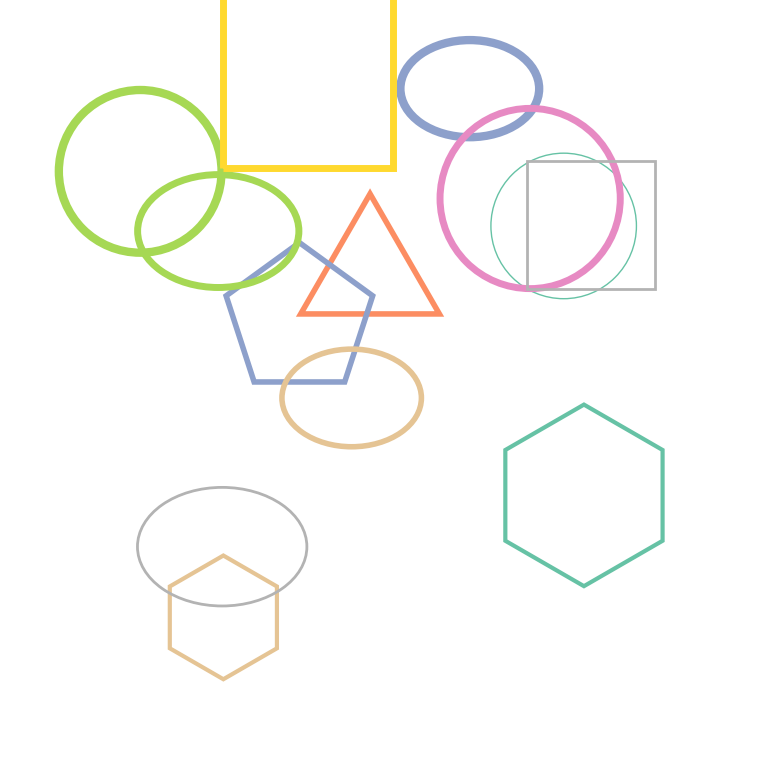[{"shape": "hexagon", "thickness": 1.5, "radius": 0.59, "center": [0.758, 0.357]}, {"shape": "circle", "thickness": 0.5, "radius": 0.47, "center": [0.732, 0.707]}, {"shape": "triangle", "thickness": 2, "radius": 0.52, "center": [0.481, 0.644]}, {"shape": "oval", "thickness": 3, "radius": 0.45, "center": [0.61, 0.885]}, {"shape": "pentagon", "thickness": 2, "radius": 0.5, "center": [0.389, 0.585]}, {"shape": "circle", "thickness": 2.5, "radius": 0.59, "center": [0.689, 0.742]}, {"shape": "circle", "thickness": 3, "radius": 0.53, "center": [0.182, 0.777]}, {"shape": "oval", "thickness": 2.5, "radius": 0.52, "center": [0.283, 0.7]}, {"shape": "square", "thickness": 2.5, "radius": 0.55, "center": [0.4, 0.892]}, {"shape": "oval", "thickness": 2, "radius": 0.45, "center": [0.457, 0.483]}, {"shape": "hexagon", "thickness": 1.5, "radius": 0.4, "center": [0.29, 0.198]}, {"shape": "square", "thickness": 1, "radius": 0.42, "center": [0.767, 0.708]}, {"shape": "oval", "thickness": 1, "radius": 0.55, "center": [0.289, 0.29]}]